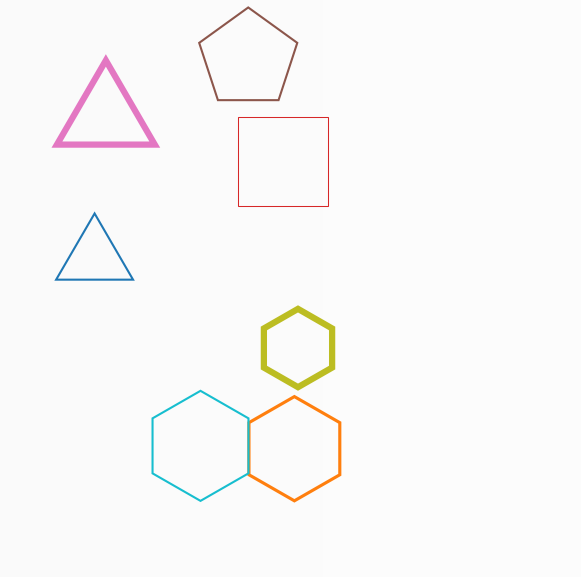[{"shape": "triangle", "thickness": 1, "radius": 0.38, "center": [0.163, 0.553]}, {"shape": "hexagon", "thickness": 1.5, "radius": 0.45, "center": [0.506, 0.222]}, {"shape": "square", "thickness": 0.5, "radius": 0.39, "center": [0.487, 0.72]}, {"shape": "pentagon", "thickness": 1, "radius": 0.44, "center": [0.427, 0.897]}, {"shape": "triangle", "thickness": 3, "radius": 0.49, "center": [0.182, 0.797]}, {"shape": "hexagon", "thickness": 3, "radius": 0.34, "center": [0.513, 0.396]}, {"shape": "hexagon", "thickness": 1, "radius": 0.48, "center": [0.345, 0.227]}]